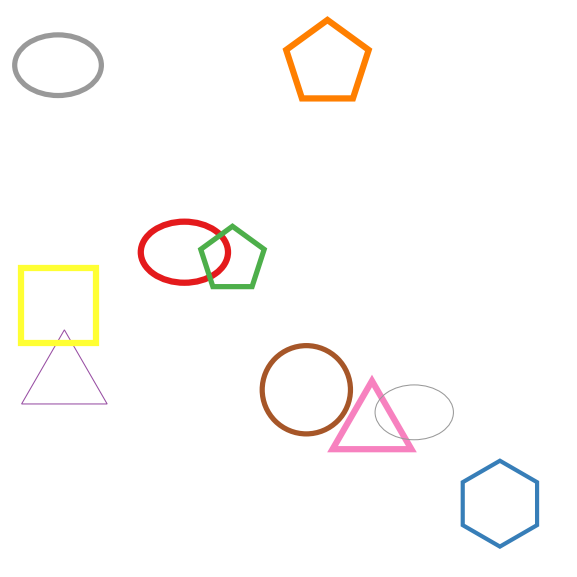[{"shape": "oval", "thickness": 3, "radius": 0.38, "center": [0.319, 0.562]}, {"shape": "hexagon", "thickness": 2, "radius": 0.37, "center": [0.866, 0.127]}, {"shape": "pentagon", "thickness": 2.5, "radius": 0.29, "center": [0.403, 0.55]}, {"shape": "triangle", "thickness": 0.5, "radius": 0.43, "center": [0.111, 0.342]}, {"shape": "pentagon", "thickness": 3, "radius": 0.38, "center": [0.567, 0.889]}, {"shape": "square", "thickness": 3, "radius": 0.32, "center": [0.102, 0.471]}, {"shape": "circle", "thickness": 2.5, "radius": 0.38, "center": [0.53, 0.324]}, {"shape": "triangle", "thickness": 3, "radius": 0.39, "center": [0.644, 0.261]}, {"shape": "oval", "thickness": 2.5, "radius": 0.38, "center": [0.1, 0.886]}, {"shape": "oval", "thickness": 0.5, "radius": 0.34, "center": [0.717, 0.285]}]